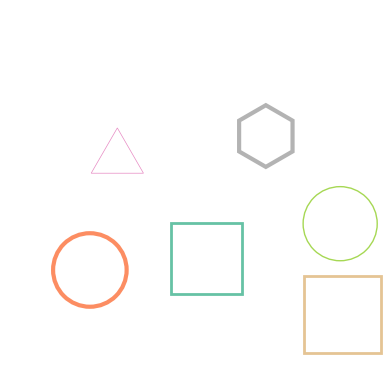[{"shape": "square", "thickness": 2, "radius": 0.46, "center": [0.536, 0.329]}, {"shape": "circle", "thickness": 3, "radius": 0.48, "center": [0.233, 0.299]}, {"shape": "triangle", "thickness": 0.5, "radius": 0.39, "center": [0.305, 0.589]}, {"shape": "circle", "thickness": 1, "radius": 0.48, "center": [0.884, 0.419]}, {"shape": "square", "thickness": 2, "radius": 0.5, "center": [0.889, 0.182]}, {"shape": "hexagon", "thickness": 3, "radius": 0.4, "center": [0.69, 0.647]}]